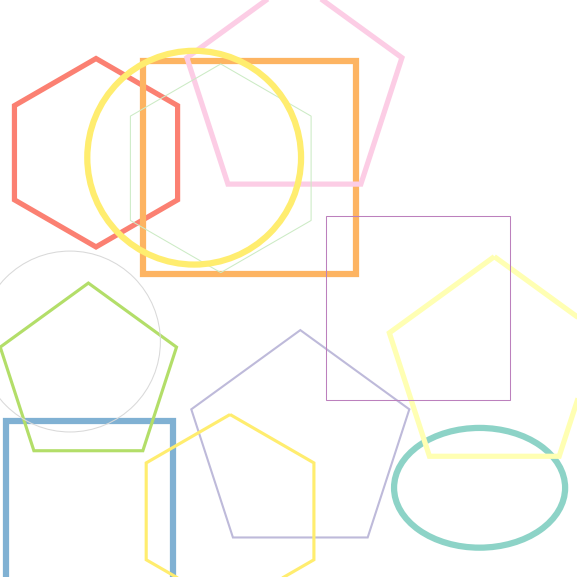[{"shape": "oval", "thickness": 3, "radius": 0.74, "center": [0.83, 0.154]}, {"shape": "pentagon", "thickness": 2.5, "radius": 0.96, "center": [0.856, 0.364]}, {"shape": "pentagon", "thickness": 1, "radius": 0.99, "center": [0.52, 0.229]}, {"shape": "hexagon", "thickness": 2.5, "radius": 0.82, "center": [0.166, 0.735]}, {"shape": "square", "thickness": 3, "radius": 0.72, "center": [0.154, 0.125]}, {"shape": "square", "thickness": 3, "radius": 0.92, "center": [0.432, 0.71]}, {"shape": "pentagon", "thickness": 1.5, "radius": 0.8, "center": [0.153, 0.348]}, {"shape": "pentagon", "thickness": 2.5, "radius": 0.98, "center": [0.51, 0.839]}, {"shape": "circle", "thickness": 0.5, "radius": 0.78, "center": [0.121, 0.408]}, {"shape": "square", "thickness": 0.5, "radius": 0.8, "center": [0.724, 0.466]}, {"shape": "hexagon", "thickness": 0.5, "radius": 0.9, "center": [0.382, 0.708]}, {"shape": "hexagon", "thickness": 1.5, "radius": 0.84, "center": [0.398, 0.114]}, {"shape": "circle", "thickness": 3, "radius": 0.93, "center": [0.336, 0.726]}]